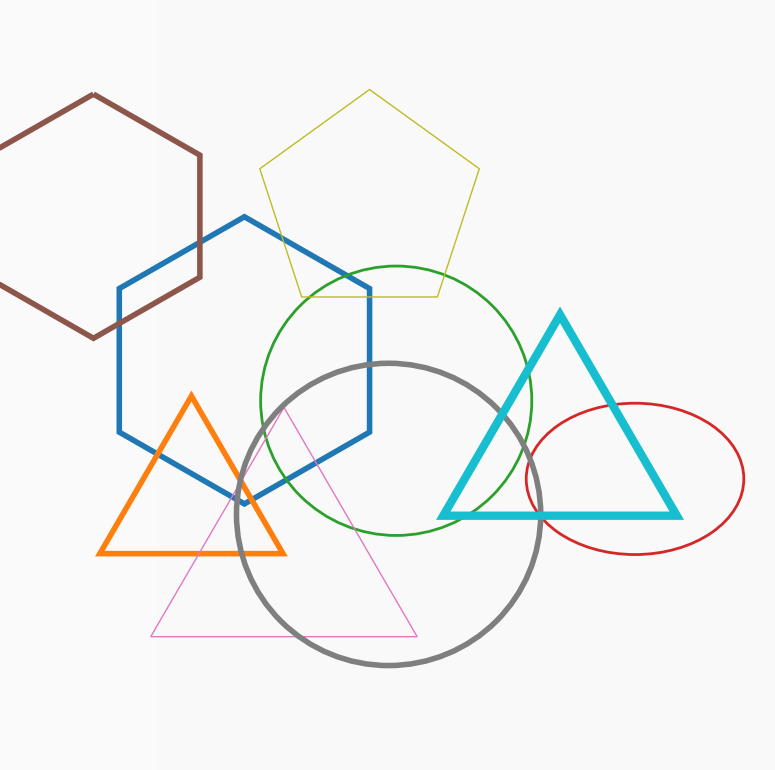[{"shape": "hexagon", "thickness": 2, "radius": 0.93, "center": [0.315, 0.532]}, {"shape": "triangle", "thickness": 2, "radius": 0.68, "center": [0.247, 0.349]}, {"shape": "circle", "thickness": 1, "radius": 0.87, "center": [0.511, 0.48]}, {"shape": "oval", "thickness": 1, "radius": 0.7, "center": [0.819, 0.378]}, {"shape": "hexagon", "thickness": 2, "radius": 0.79, "center": [0.121, 0.719]}, {"shape": "triangle", "thickness": 0.5, "radius": 0.99, "center": [0.366, 0.272]}, {"shape": "circle", "thickness": 2, "radius": 0.98, "center": [0.501, 0.332]}, {"shape": "pentagon", "thickness": 0.5, "radius": 0.74, "center": [0.477, 0.735]}, {"shape": "triangle", "thickness": 3, "radius": 0.87, "center": [0.723, 0.417]}]